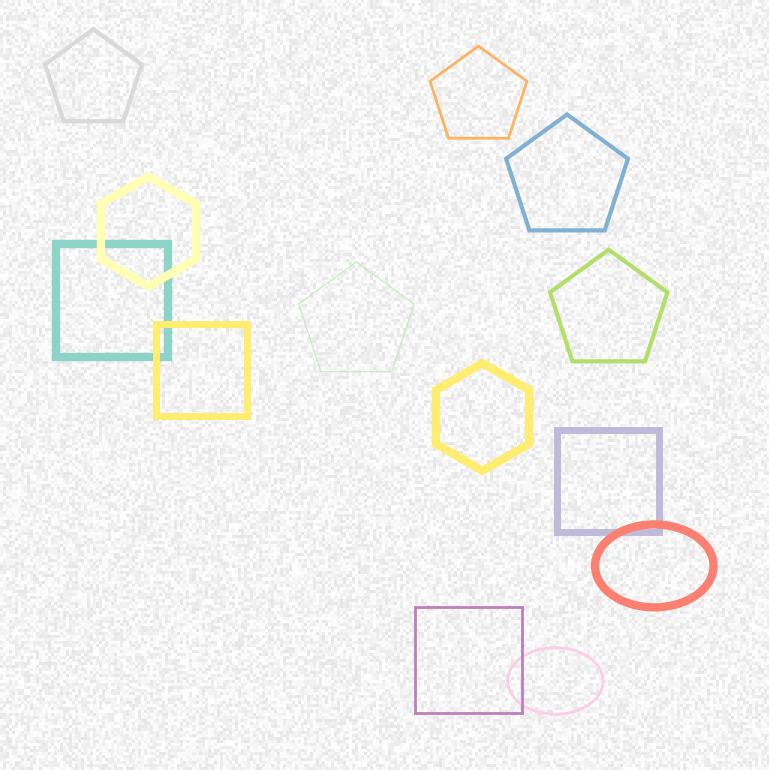[{"shape": "square", "thickness": 3, "radius": 0.36, "center": [0.145, 0.61]}, {"shape": "hexagon", "thickness": 3, "radius": 0.36, "center": [0.193, 0.699]}, {"shape": "square", "thickness": 2.5, "radius": 0.33, "center": [0.789, 0.376]}, {"shape": "oval", "thickness": 3, "radius": 0.38, "center": [0.85, 0.265]}, {"shape": "pentagon", "thickness": 1.5, "radius": 0.42, "center": [0.736, 0.768]}, {"shape": "pentagon", "thickness": 1, "radius": 0.33, "center": [0.621, 0.874]}, {"shape": "pentagon", "thickness": 1.5, "radius": 0.4, "center": [0.791, 0.596]}, {"shape": "oval", "thickness": 1, "radius": 0.31, "center": [0.721, 0.116]}, {"shape": "pentagon", "thickness": 1.5, "radius": 0.33, "center": [0.121, 0.896]}, {"shape": "square", "thickness": 1, "radius": 0.35, "center": [0.608, 0.143]}, {"shape": "pentagon", "thickness": 0.5, "radius": 0.39, "center": [0.463, 0.581]}, {"shape": "square", "thickness": 2.5, "radius": 0.3, "center": [0.261, 0.519]}, {"shape": "hexagon", "thickness": 3, "radius": 0.35, "center": [0.627, 0.459]}]